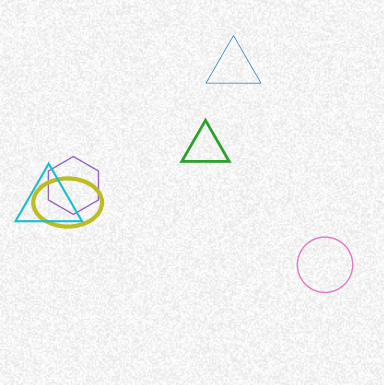[{"shape": "triangle", "thickness": 0.5, "radius": 0.41, "center": [0.606, 0.825]}, {"shape": "triangle", "thickness": 2, "radius": 0.36, "center": [0.534, 0.616]}, {"shape": "hexagon", "thickness": 1, "radius": 0.38, "center": [0.191, 0.518]}, {"shape": "circle", "thickness": 1, "radius": 0.36, "center": [0.844, 0.312]}, {"shape": "oval", "thickness": 3, "radius": 0.45, "center": [0.176, 0.474]}, {"shape": "triangle", "thickness": 1.5, "radius": 0.5, "center": [0.127, 0.475]}]